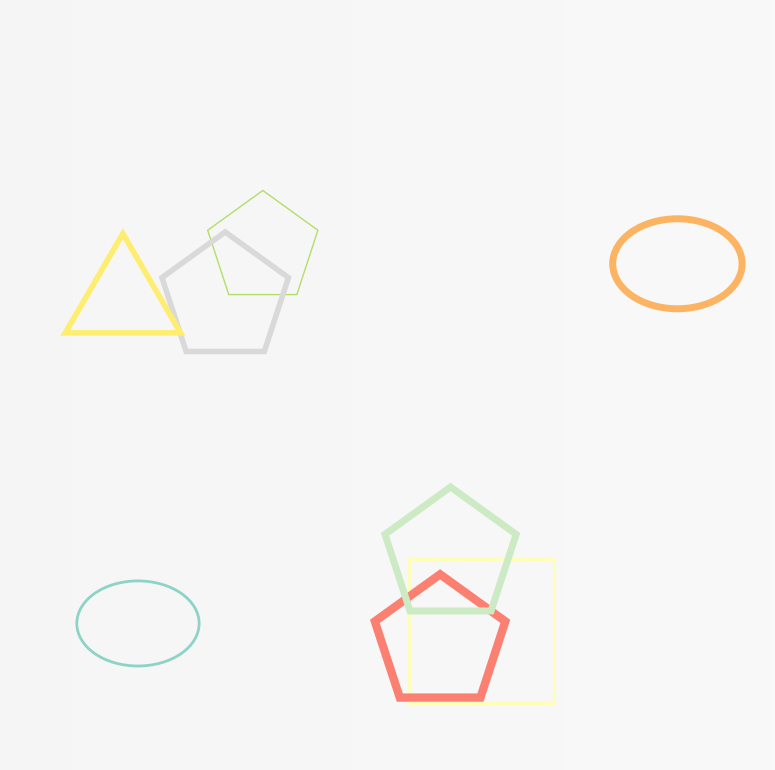[{"shape": "oval", "thickness": 1, "radius": 0.39, "center": [0.178, 0.19]}, {"shape": "square", "thickness": 1, "radius": 0.47, "center": [0.622, 0.18]}, {"shape": "pentagon", "thickness": 3, "radius": 0.44, "center": [0.568, 0.166]}, {"shape": "oval", "thickness": 2.5, "radius": 0.42, "center": [0.874, 0.657]}, {"shape": "pentagon", "thickness": 0.5, "radius": 0.37, "center": [0.339, 0.678]}, {"shape": "pentagon", "thickness": 2, "radius": 0.43, "center": [0.291, 0.613]}, {"shape": "pentagon", "thickness": 2.5, "radius": 0.44, "center": [0.581, 0.279]}, {"shape": "triangle", "thickness": 2, "radius": 0.43, "center": [0.159, 0.611]}]